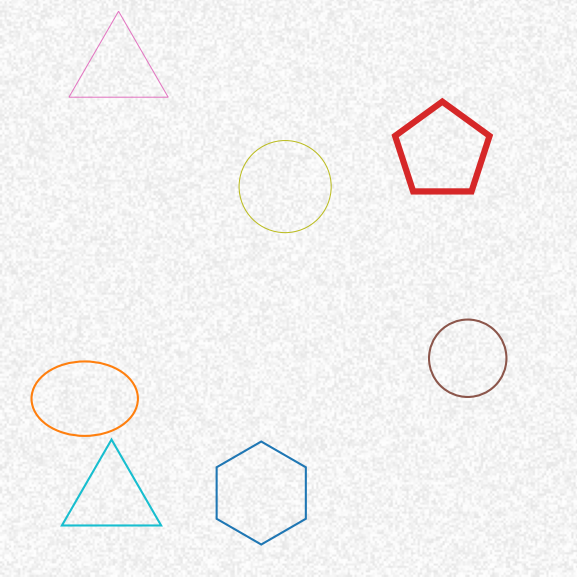[{"shape": "hexagon", "thickness": 1, "radius": 0.45, "center": [0.452, 0.145]}, {"shape": "oval", "thickness": 1, "radius": 0.46, "center": [0.147, 0.309]}, {"shape": "pentagon", "thickness": 3, "radius": 0.43, "center": [0.766, 0.737]}, {"shape": "circle", "thickness": 1, "radius": 0.34, "center": [0.81, 0.379]}, {"shape": "triangle", "thickness": 0.5, "radius": 0.5, "center": [0.205, 0.88]}, {"shape": "circle", "thickness": 0.5, "radius": 0.4, "center": [0.494, 0.676]}, {"shape": "triangle", "thickness": 1, "radius": 0.5, "center": [0.193, 0.139]}]